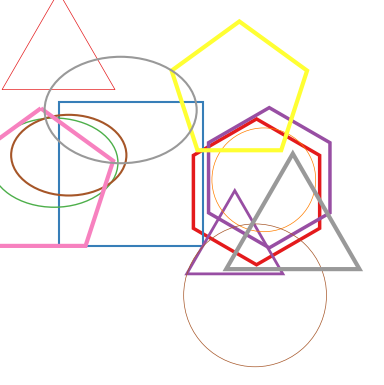[{"shape": "hexagon", "thickness": 2.5, "radius": 0.95, "center": [0.666, 0.502]}, {"shape": "triangle", "thickness": 0.5, "radius": 0.85, "center": [0.152, 0.852]}, {"shape": "square", "thickness": 1.5, "radius": 0.93, "center": [0.34, 0.547]}, {"shape": "oval", "thickness": 1, "radius": 0.83, "center": [0.141, 0.578]}, {"shape": "hexagon", "thickness": 2.5, "radius": 0.91, "center": [0.699, 0.538]}, {"shape": "triangle", "thickness": 2, "radius": 0.72, "center": [0.61, 0.361]}, {"shape": "circle", "thickness": 0.5, "radius": 0.67, "center": [0.685, 0.533]}, {"shape": "pentagon", "thickness": 3, "radius": 0.92, "center": [0.622, 0.759]}, {"shape": "oval", "thickness": 1.5, "radius": 0.75, "center": [0.179, 0.597]}, {"shape": "circle", "thickness": 0.5, "radius": 0.93, "center": [0.663, 0.233]}, {"shape": "pentagon", "thickness": 3, "radius": 0.99, "center": [0.106, 0.521]}, {"shape": "triangle", "thickness": 3, "radius": 1.0, "center": [0.761, 0.401]}, {"shape": "oval", "thickness": 1.5, "radius": 0.99, "center": [0.313, 0.714]}]